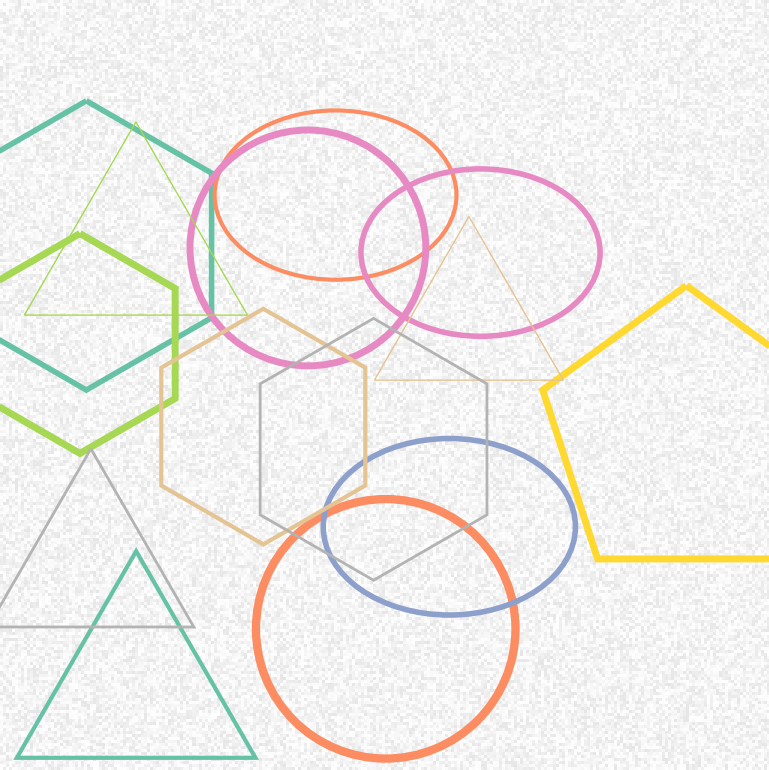[{"shape": "triangle", "thickness": 1.5, "radius": 0.89, "center": [0.177, 0.105]}, {"shape": "hexagon", "thickness": 2, "radius": 0.94, "center": [0.112, 0.681]}, {"shape": "oval", "thickness": 1.5, "radius": 0.79, "center": [0.436, 0.747]}, {"shape": "circle", "thickness": 3, "radius": 0.84, "center": [0.501, 0.183]}, {"shape": "oval", "thickness": 2, "radius": 0.82, "center": [0.584, 0.316]}, {"shape": "circle", "thickness": 2.5, "radius": 0.77, "center": [0.4, 0.678]}, {"shape": "oval", "thickness": 2, "radius": 0.78, "center": [0.624, 0.672]}, {"shape": "triangle", "thickness": 0.5, "radius": 0.84, "center": [0.176, 0.674]}, {"shape": "hexagon", "thickness": 2.5, "radius": 0.71, "center": [0.104, 0.554]}, {"shape": "pentagon", "thickness": 2.5, "radius": 0.98, "center": [0.891, 0.433]}, {"shape": "triangle", "thickness": 0.5, "radius": 0.71, "center": [0.609, 0.577]}, {"shape": "hexagon", "thickness": 1.5, "radius": 0.76, "center": [0.342, 0.446]}, {"shape": "triangle", "thickness": 1, "radius": 0.77, "center": [0.118, 0.263]}, {"shape": "hexagon", "thickness": 1, "radius": 0.85, "center": [0.485, 0.416]}]